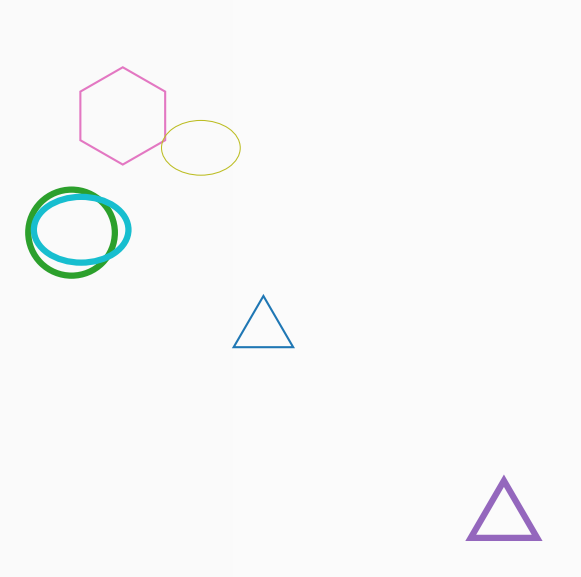[{"shape": "triangle", "thickness": 1, "radius": 0.3, "center": [0.453, 0.427]}, {"shape": "circle", "thickness": 3, "radius": 0.37, "center": [0.123, 0.596]}, {"shape": "triangle", "thickness": 3, "radius": 0.33, "center": [0.867, 0.101]}, {"shape": "hexagon", "thickness": 1, "radius": 0.42, "center": [0.211, 0.798]}, {"shape": "oval", "thickness": 0.5, "radius": 0.34, "center": [0.346, 0.743]}, {"shape": "oval", "thickness": 3, "radius": 0.41, "center": [0.14, 0.601]}]